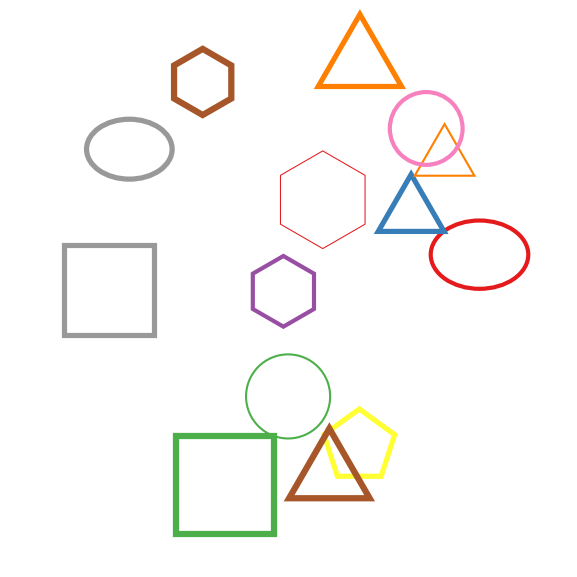[{"shape": "oval", "thickness": 2, "radius": 0.42, "center": [0.83, 0.558]}, {"shape": "hexagon", "thickness": 0.5, "radius": 0.42, "center": [0.559, 0.653]}, {"shape": "triangle", "thickness": 2.5, "radius": 0.33, "center": [0.712, 0.631]}, {"shape": "circle", "thickness": 1, "radius": 0.36, "center": [0.499, 0.313]}, {"shape": "square", "thickness": 3, "radius": 0.42, "center": [0.389, 0.159]}, {"shape": "hexagon", "thickness": 2, "radius": 0.31, "center": [0.491, 0.495]}, {"shape": "triangle", "thickness": 1, "radius": 0.3, "center": [0.77, 0.725]}, {"shape": "triangle", "thickness": 2.5, "radius": 0.42, "center": [0.623, 0.891]}, {"shape": "pentagon", "thickness": 2.5, "radius": 0.32, "center": [0.622, 0.227]}, {"shape": "hexagon", "thickness": 3, "radius": 0.29, "center": [0.351, 0.857]}, {"shape": "triangle", "thickness": 3, "radius": 0.4, "center": [0.57, 0.177]}, {"shape": "circle", "thickness": 2, "radius": 0.32, "center": [0.738, 0.777]}, {"shape": "square", "thickness": 2.5, "radius": 0.39, "center": [0.189, 0.497]}, {"shape": "oval", "thickness": 2.5, "radius": 0.37, "center": [0.224, 0.741]}]